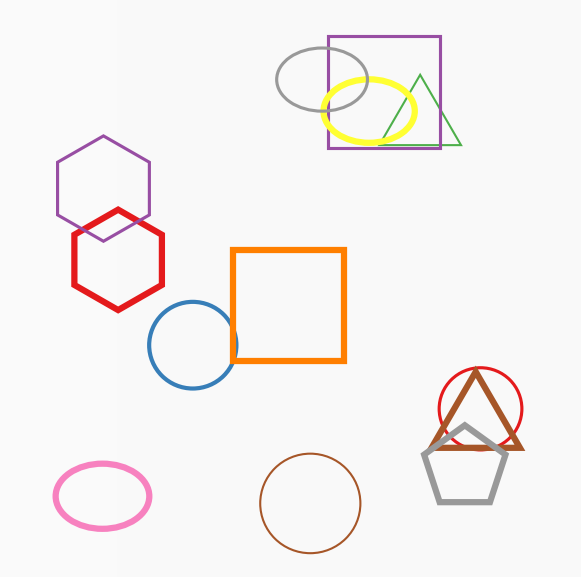[{"shape": "hexagon", "thickness": 3, "radius": 0.43, "center": [0.203, 0.549]}, {"shape": "circle", "thickness": 1.5, "radius": 0.36, "center": [0.827, 0.291]}, {"shape": "circle", "thickness": 2, "radius": 0.38, "center": [0.332, 0.401]}, {"shape": "triangle", "thickness": 1, "radius": 0.41, "center": [0.723, 0.788]}, {"shape": "hexagon", "thickness": 1.5, "radius": 0.46, "center": [0.178, 0.673]}, {"shape": "square", "thickness": 1.5, "radius": 0.48, "center": [0.661, 0.84]}, {"shape": "square", "thickness": 3, "radius": 0.48, "center": [0.497, 0.47]}, {"shape": "oval", "thickness": 3, "radius": 0.39, "center": [0.635, 0.807]}, {"shape": "circle", "thickness": 1, "radius": 0.43, "center": [0.534, 0.127]}, {"shape": "triangle", "thickness": 3, "radius": 0.44, "center": [0.818, 0.268]}, {"shape": "oval", "thickness": 3, "radius": 0.4, "center": [0.176, 0.14]}, {"shape": "oval", "thickness": 1.5, "radius": 0.39, "center": [0.554, 0.861]}, {"shape": "pentagon", "thickness": 3, "radius": 0.37, "center": [0.8, 0.189]}]